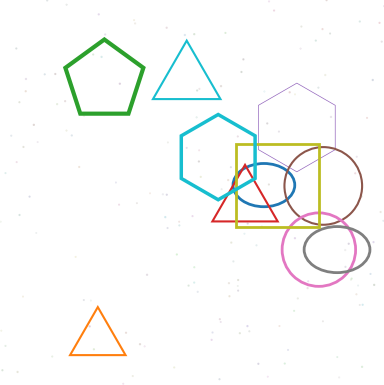[{"shape": "oval", "thickness": 2, "radius": 0.4, "center": [0.685, 0.519]}, {"shape": "triangle", "thickness": 1.5, "radius": 0.42, "center": [0.254, 0.119]}, {"shape": "pentagon", "thickness": 3, "radius": 0.53, "center": [0.271, 0.791]}, {"shape": "triangle", "thickness": 1.5, "radius": 0.49, "center": [0.636, 0.474]}, {"shape": "hexagon", "thickness": 0.5, "radius": 0.58, "center": [0.771, 0.669]}, {"shape": "circle", "thickness": 1.5, "radius": 0.5, "center": [0.84, 0.517]}, {"shape": "circle", "thickness": 2, "radius": 0.48, "center": [0.828, 0.352]}, {"shape": "oval", "thickness": 2, "radius": 0.43, "center": [0.875, 0.352]}, {"shape": "square", "thickness": 2, "radius": 0.54, "center": [0.72, 0.519]}, {"shape": "hexagon", "thickness": 2.5, "radius": 0.55, "center": [0.567, 0.592]}, {"shape": "triangle", "thickness": 1.5, "radius": 0.51, "center": [0.485, 0.793]}]